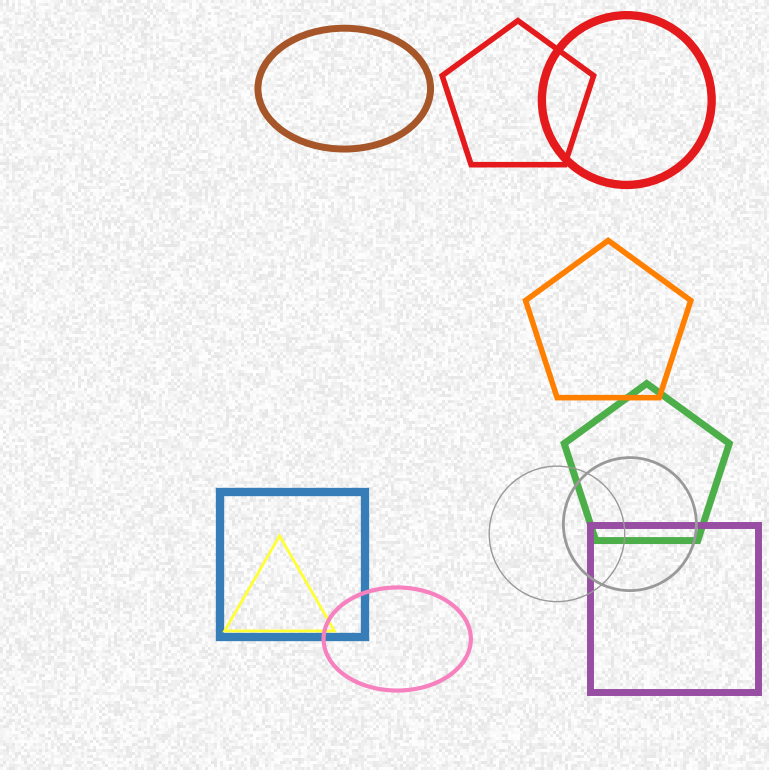[{"shape": "pentagon", "thickness": 2, "radius": 0.52, "center": [0.673, 0.87]}, {"shape": "circle", "thickness": 3, "radius": 0.55, "center": [0.814, 0.87]}, {"shape": "square", "thickness": 3, "radius": 0.47, "center": [0.38, 0.267]}, {"shape": "pentagon", "thickness": 2.5, "radius": 0.56, "center": [0.84, 0.389]}, {"shape": "square", "thickness": 2.5, "radius": 0.54, "center": [0.876, 0.21]}, {"shape": "pentagon", "thickness": 2, "radius": 0.56, "center": [0.79, 0.575]}, {"shape": "triangle", "thickness": 1, "radius": 0.41, "center": [0.363, 0.222]}, {"shape": "oval", "thickness": 2.5, "radius": 0.56, "center": [0.447, 0.885]}, {"shape": "oval", "thickness": 1.5, "radius": 0.48, "center": [0.516, 0.17]}, {"shape": "circle", "thickness": 0.5, "radius": 0.44, "center": [0.723, 0.307]}, {"shape": "circle", "thickness": 1, "radius": 0.43, "center": [0.818, 0.319]}]